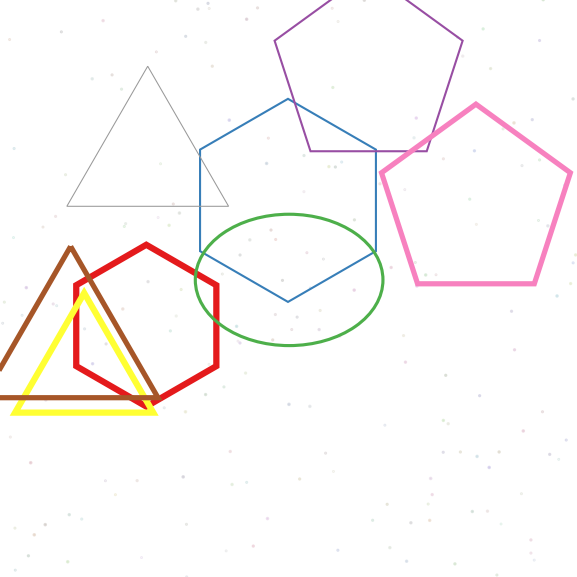[{"shape": "hexagon", "thickness": 3, "radius": 0.7, "center": [0.253, 0.435]}, {"shape": "hexagon", "thickness": 1, "radius": 0.88, "center": [0.499, 0.652]}, {"shape": "oval", "thickness": 1.5, "radius": 0.81, "center": [0.501, 0.514]}, {"shape": "pentagon", "thickness": 1, "radius": 0.86, "center": [0.638, 0.876]}, {"shape": "triangle", "thickness": 3, "radius": 0.69, "center": [0.146, 0.354]}, {"shape": "triangle", "thickness": 2.5, "radius": 0.87, "center": [0.122, 0.398]}, {"shape": "pentagon", "thickness": 2.5, "radius": 0.86, "center": [0.824, 0.647]}, {"shape": "triangle", "thickness": 0.5, "radius": 0.81, "center": [0.256, 0.723]}]